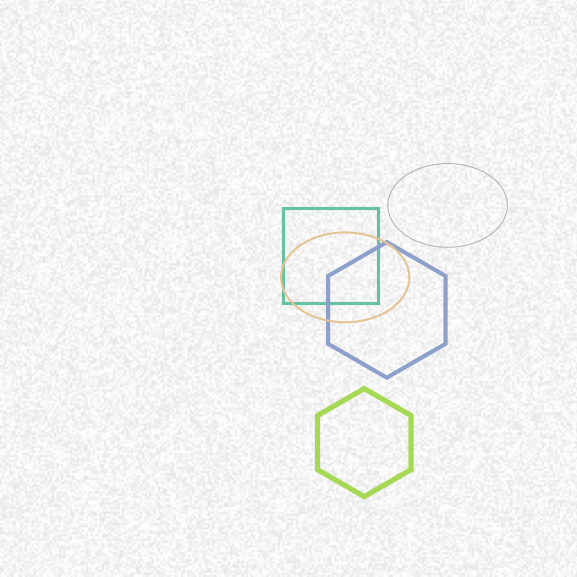[{"shape": "square", "thickness": 1.5, "radius": 0.41, "center": [0.572, 0.557]}, {"shape": "hexagon", "thickness": 2, "radius": 0.59, "center": [0.67, 0.463]}, {"shape": "hexagon", "thickness": 2.5, "radius": 0.47, "center": [0.631, 0.233]}, {"shape": "oval", "thickness": 1, "radius": 0.56, "center": [0.598, 0.519]}, {"shape": "oval", "thickness": 0.5, "radius": 0.52, "center": [0.775, 0.643]}]